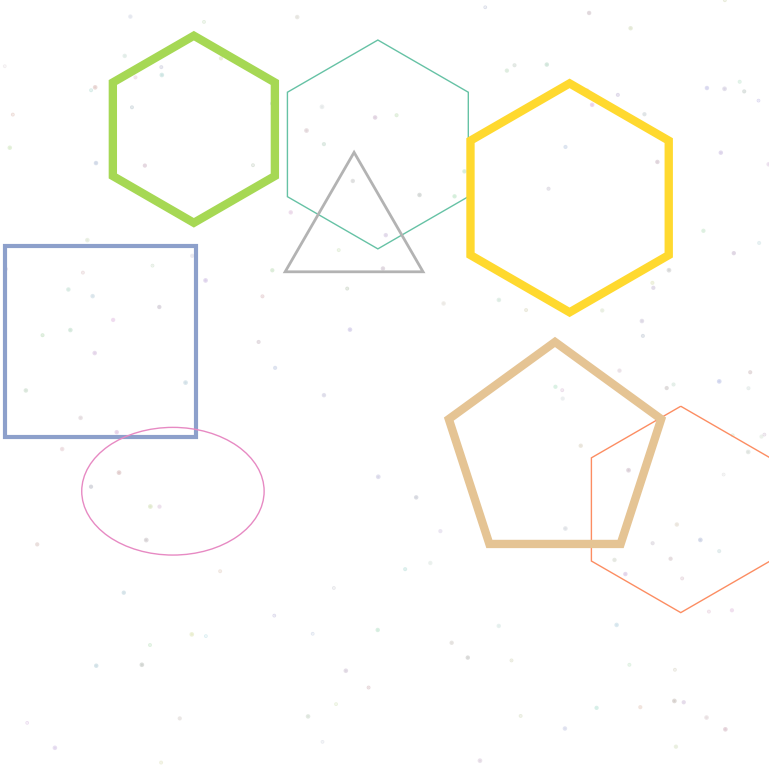[{"shape": "hexagon", "thickness": 0.5, "radius": 0.68, "center": [0.491, 0.812]}, {"shape": "hexagon", "thickness": 0.5, "radius": 0.67, "center": [0.884, 0.338]}, {"shape": "square", "thickness": 1.5, "radius": 0.62, "center": [0.13, 0.556]}, {"shape": "oval", "thickness": 0.5, "radius": 0.59, "center": [0.225, 0.362]}, {"shape": "hexagon", "thickness": 3, "radius": 0.61, "center": [0.252, 0.832]}, {"shape": "hexagon", "thickness": 3, "radius": 0.74, "center": [0.74, 0.743]}, {"shape": "pentagon", "thickness": 3, "radius": 0.73, "center": [0.721, 0.411]}, {"shape": "triangle", "thickness": 1, "radius": 0.52, "center": [0.46, 0.699]}]